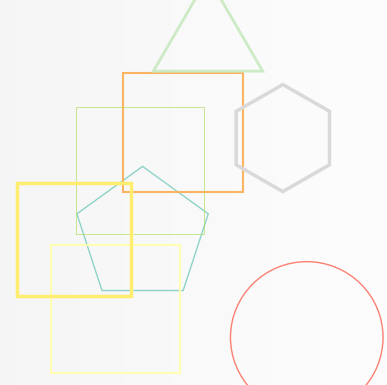[{"shape": "pentagon", "thickness": 1, "radius": 0.89, "center": [0.368, 0.39]}, {"shape": "square", "thickness": 1.5, "radius": 0.83, "center": [0.298, 0.198]}, {"shape": "circle", "thickness": 1, "radius": 0.98, "center": [0.792, 0.124]}, {"shape": "square", "thickness": 1.5, "radius": 0.78, "center": [0.473, 0.656]}, {"shape": "square", "thickness": 0.5, "radius": 0.82, "center": [0.362, 0.557]}, {"shape": "hexagon", "thickness": 2.5, "radius": 0.69, "center": [0.73, 0.641]}, {"shape": "triangle", "thickness": 2, "radius": 0.81, "center": [0.537, 0.897]}, {"shape": "square", "thickness": 2.5, "radius": 0.74, "center": [0.19, 0.378]}]